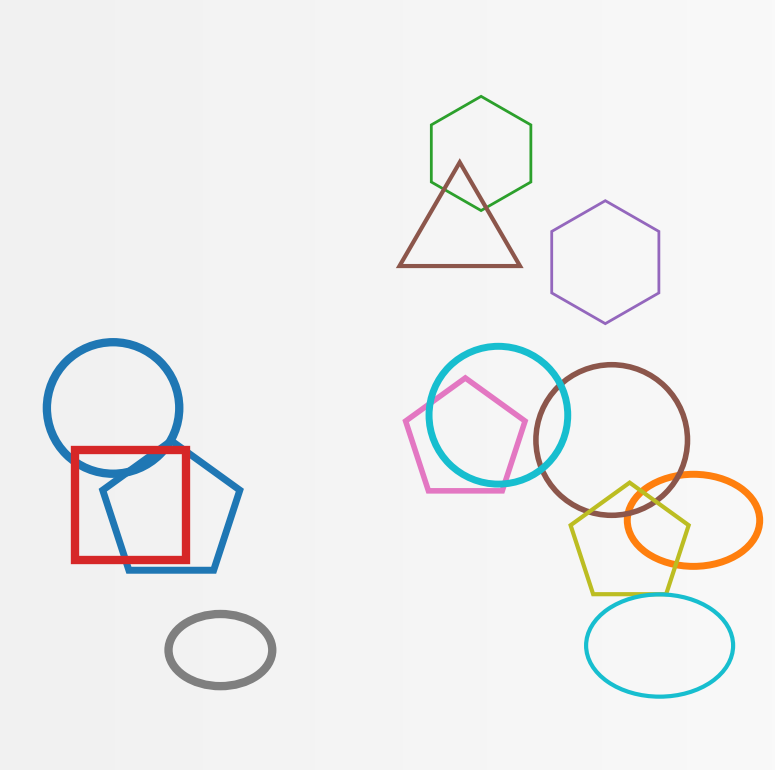[{"shape": "pentagon", "thickness": 2.5, "radius": 0.47, "center": [0.221, 0.335]}, {"shape": "circle", "thickness": 3, "radius": 0.43, "center": [0.146, 0.47]}, {"shape": "oval", "thickness": 2.5, "radius": 0.43, "center": [0.895, 0.324]}, {"shape": "hexagon", "thickness": 1, "radius": 0.37, "center": [0.621, 0.801]}, {"shape": "square", "thickness": 3, "radius": 0.36, "center": [0.168, 0.344]}, {"shape": "hexagon", "thickness": 1, "radius": 0.4, "center": [0.781, 0.66]}, {"shape": "triangle", "thickness": 1.5, "radius": 0.45, "center": [0.593, 0.699]}, {"shape": "circle", "thickness": 2, "radius": 0.49, "center": [0.789, 0.429]}, {"shape": "pentagon", "thickness": 2, "radius": 0.41, "center": [0.6, 0.428]}, {"shape": "oval", "thickness": 3, "radius": 0.33, "center": [0.284, 0.156]}, {"shape": "pentagon", "thickness": 1.5, "radius": 0.4, "center": [0.812, 0.293]}, {"shape": "oval", "thickness": 1.5, "radius": 0.47, "center": [0.851, 0.162]}, {"shape": "circle", "thickness": 2.5, "radius": 0.45, "center": [0.643, 0.461]}]